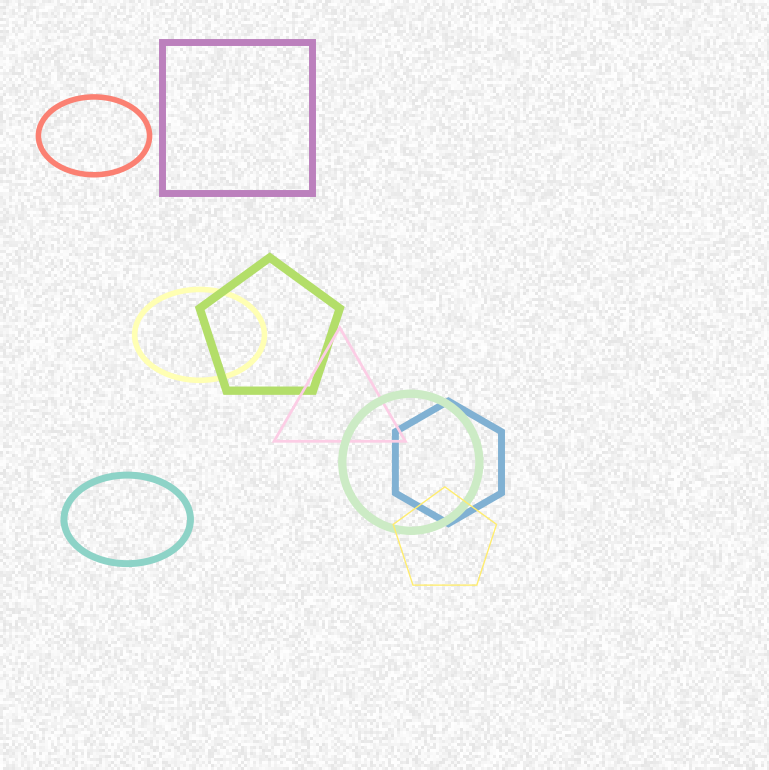[{"shape": "oval", "thickness": 2.5, "radius": 0.41, "center": [0.165, 0.325]}, {"shape": "oval", "thickness": 2, "radius": 0.42, "center": [0.259, 0.565]}, {"shape": "oval", "thickness": 2, "radius": 0.36, "center": [0.122, 0.824]}, {"shape": "hexagon", "thickness": 2.5, "radius": 0.4, "center": [0.582, 0.4]}, {"shape": "pentagon", "thickness": 3, "radius": 0.48, "center": [0.35, 0.57]}, {"shape": "triangle", "thickness": 1, "radius": 0.49, "center": [0.441, 0.476]}, {"shape": "square", "thickness": 2.5, "radius": 0.49, "center": [0.307, 0.847]}, {"shape": "circle", "thickness": 3, "radius": 0.45, "center": [0.534, 0.4]}, {"shape": "pentagon", "thickness": 0.5, "radius": 0.35, "center": [0.578, 0.297]}]